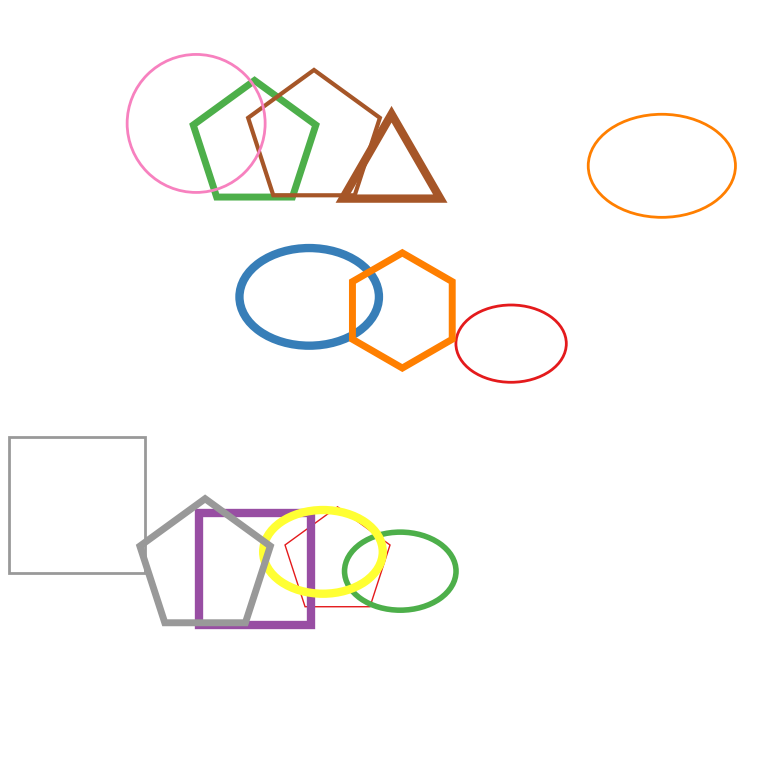[{"shape": "pentagon", "thickness": 0.5, "radius": 0.36, "center": [0.438, 0.27]}, {"shape": "oval", "thickness": 1, "radius": 0.36, "center": [0.664, 0.554]}, {"shape": "oval", "thickness": 3, "radius": 0.45, "center": [0.402, 0.614]}, {"shape": "pentagon", "thickness": 2.5, "radius": 0.42, "center": [0.331, 0.812]}, {"shape": "oval", "thickness": 2, "radius": 0.36, "center": [0.52, 0.258]}, {"shape": "square", "thickness": 3, "radius": 0.36, "center": [0.331, 0.261]}, {"shape": "hexagon", "thickness": 2.5, "radius": 0.37, "center": [0.523, 0.597]}, {"shape": "oval", "thickness": 1, "radius": 0.48, "center": [0.86, 0.785]}, {"shape": "oval", "thickness": 3, "radius": 0.39, "center": [0.419, 0.283]}, {"shape": "pentagon", "thickness": 1.5, "radius": 0.45, "center": [0.408, 0.819]}, {"shape": "triangle", "thickness": 3, "radius": 0.37, "center": [0.509, 0.779]}, {"shape": "circle", "thickness": 1, "radius": 0.45, "center": [0.255, 0.84]}, {"shape": "pentagon", "thickness": 2.5, "radius": 0.45, "center": [0.266, 0.263]}, {"shape": "square", "thickness": 1, "radius": 0.44, "center": [0.1, 0.344]}]